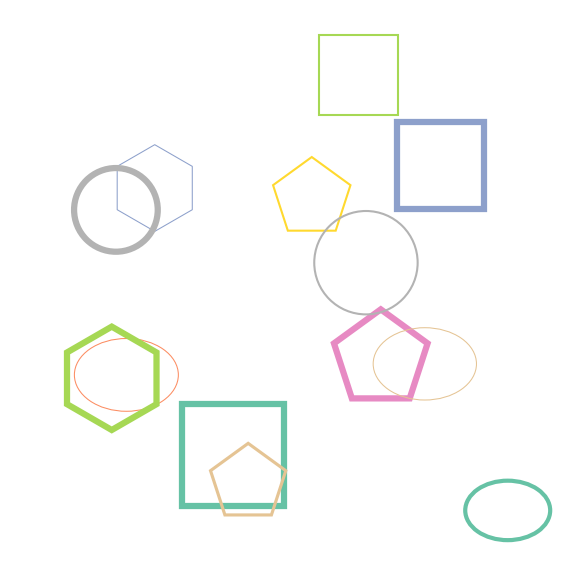[{"shape": "oval", "thickness": 2, "radius": 0.37, "center": [0.879, 0.115]}, {"shape": "square", "thickness": 3, "radius": 0.44, "center": [0.404, 0.211]}, {"shape": "oval", "thickness": 0.5, "radius": 0.45, "center": [0.219, 0.35]}, {"shape": "square", "thickness": 3, "radius": 0.37, "center": [0.763, 0.713]}, {"shape": "hexagon", "thickness": 0.5, "radius": 0.38, "center": [0.268, 0.674]}, {"shape": "pentagon", "thickness": 3, "radius": 0.43, "center": [0.659, 0.378]}, {"shape": "hexagon", "thickness": 3, "radius": 0.45, "center": [0.194, 0.344]}, {"shape": "square", "thickness": 1, "radius": 0.34, "center": [0.621, 0.869]}, {"shape": "pentagon", "thickness": 1, "radius": 0.35, "center": [0.54, 0.657]}, {"shape": "oval", "thickness": 0.5, "radius": 0.45, "center": [0.736, 0.369]}, {"shape": "pentagon", "thickness": 1.5, "radius": 0.34, "center": [0.43, 0.163]}, {"shape": "circle", "thickness": 3, "radius": 0.36, "center": [0.201, 0.636]}, {"shape": "circle", "thickness": 1, "radius": 0.45, "center": [0.634, 0.544]}]